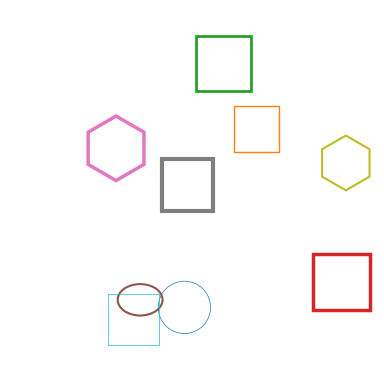[{"shape": "circle", "thickness": 0.5, "radius": 0.34, "center": [0.479, 0.202]}, {"shape": "square", "thickness": 1, "radius": 0.29, "center": [0.666, 0.665]}, {"shape": "square", "thickness": 2, "radius": 0.35, "center": [0.58, 0.835]}, {"shape": "square", "thickness": 2.5, "radius": 0.36, "center": [0.887, 0.268]}, {"shape": "oval", "thickness": 1.5, "radius": 0.29, "center": [0.364, 0.221]}, {"shape": "hexagon", "thickness": 2.5, "radius": 0.42, "center": [0.301, 0.615]}, {"shape": "square", "thickness": 3, "radius": 0.33, "center": [0.486, 0.52]}, {"shape": "hexagon", "thickness": 1.5, "radius": 0.36, "center": [0.898, 0.577]}, {"shape": "square", "thickness": 0.5, "radius": 0.33, "center": [0.347, 0.17]}]